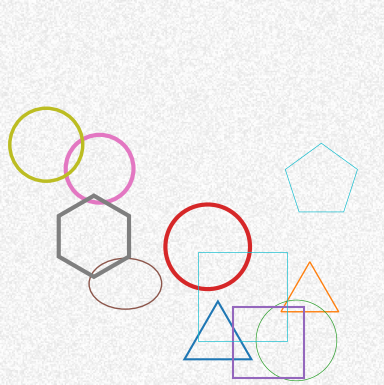[{"shape": "triangle", "thickness": 1.5, "radius": 0.5, "center": [0.566, 0.117]}, {"shape": "triangle", "thickness": 1, "radius": 0.43, "center": [0.805, 0.233]}, {"shape": "circle", "thickness": 0.5, "radius": 0.52, "center": [0.77, 0.116]}, {"shape": "circle", "thickness": 3, "radius": 0.55, "center": [0.539, 0.359]}, {"shape": "square", "thickness": 1.5, "radius": 0.46, "center": [0.698, 0.11]}, {"shape": "oval", "thickness": 1, "radius": 0.47, "center": [0.326, 0.263]}, {"shape": "circle", "thickness": 3, "radius": 0.44, "center": [0.259, 0.562]}, {"shape": "hexagon", "thickness": 3, "radius": 0.53, "center": [0.244, 0.386]}, {"shape": "circle", "thickness": 2.5, "radius": 0.47, "center": [0.12, 0.624]}, {"shape": "square", "thickness": 0.5, "radius": 0.57, "center": [0.63, 0.23]}, {"shape": "pentagon", "thickness": 0.5, "radius": 0.49, "center": [0.835, 0.529]}]